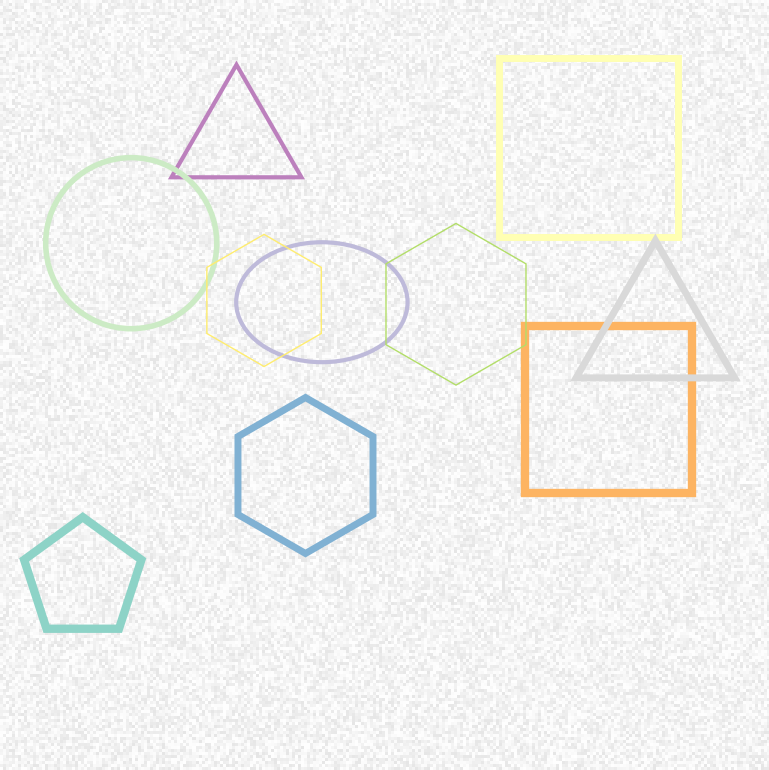[{"shape": "pentagon", "thickness": 3, "radius": 0.4, "center": [0.107, 0.248]}, {"shape": "square", "thickness": 2.5, "radius": 0.58, "center": [0.764, 0.809]}, {"shape": "oval", "thickness": 1.5, "radius": 0.56, "center": [0.418, 0.608]}, {"shape": "hexagon", "thickness": 2.5, "radius": 0.51, "center": [0.397, 0.382]}, {"shape": "square", "thickness": 3, "radius": 0.54, "center": [0.79, 0.468]}, {"shape": "hexagon", "thickness": 0.5, "radius": 0.52, "center": [0.592, 0.605]}, {"shape": "triangle", "thickness": 2.5, "radius": 0.59, "center": [0.851, 0.569]}, {"shape": "triangle", "thickness": 1.5, "radius": 0.49, "center": [0.307, 0.818]}, {"shape": "circle", "thickness": 2, "radius": 0.56, "center": [0.17, 0.684]}, {"shape": "hexagon", "thickness": 0.5, "radius": 0.43, "center": [0.343, 0.61]}]